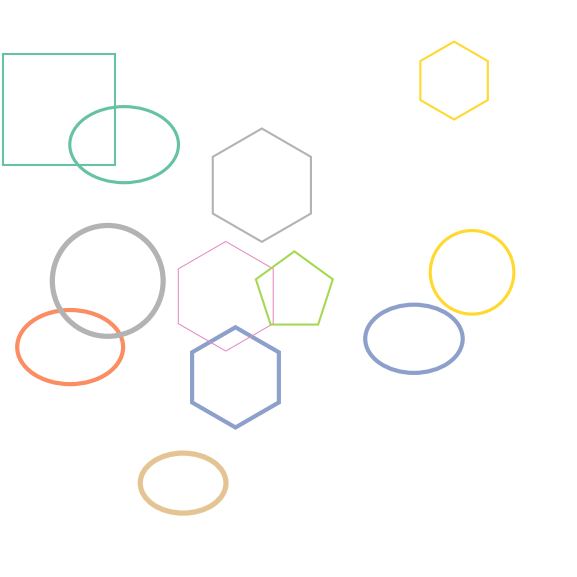[{"shape": "square", "thickness": 1, "radius": 0.48, "center": [0.102, 0.81]}, {"shape": "oval", "thickness": 1.5, "radius": 0.47, "center": [0.215, 0.749]}, {"shape": "oval", "thickness": 2, "radius": 0.46, "center": [0.121, 0.398]}, {"shape": "oval", "thickness": 2, "radius": 0.42, "center": [0.717, 0.412]}, {"shape": "hexagon", "thickness": 2, "radius": 0.43, "center": [0.408, 0.346]}, {"shape": "hexagon", "thickness": 0.5, "radius": 0.47, "center": [0.391, 0.486]}, {"shape": "pentagon", "thickness": 1, "radius": 0.35, "center": [0.51, 0.494]}, {"shape": "hexagon", "thickness": 1, "radius": 0.34, "center": [0.786, 0.86]}, {"shape": "circle", "thickness": 1.5, "radius": 0.36, "center": [0.817, 0.528]}, {"shape": "oval", "thickness": 2.5, "radius": 0.37, "center": [0.317, 0.163]}, {"shape": "hexagon", "thickness": 1, "radius": 0.49, "center": [0.453, 0.678]}, {"shape": "circle", "thickness": 2.5, "radius": 0.48, "center": [0.187, 0.513]}]